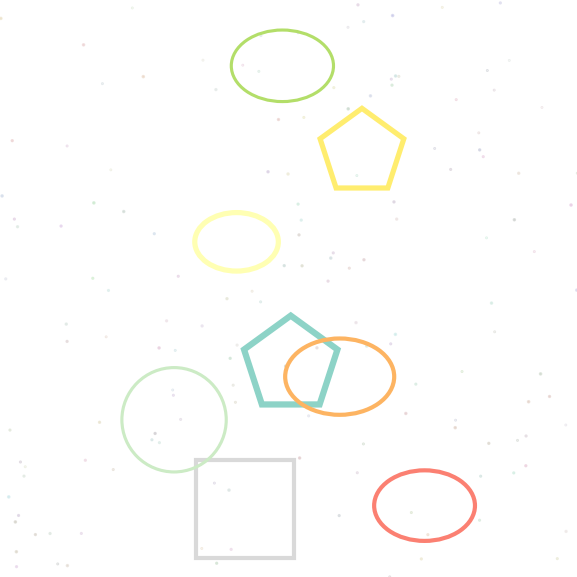[{"shape": "pentagon", "thickness": 3, "radius": 0.43, "center": [0.503, 0.368]}, {"shape": "oval", "thickness": 2.5, "radius": 0.36, "center": [0.41, 0.58]}, {"shape": "oval", "thickness": 2, "radius": 0.44, "center": [0.735, 0.124]}, {"shape": "oval", "thickness": 2, "radius": 0.47, "center": [0.588, 0.347]}, {"shape": "oval", "thickness": 1.5, "radius": 0.44, "center": [0.489, 0.885]}, {"shape": "square", "thickness": 2, "radius": 0.42, "center": [0.424, 0.118]}, {"shape": "circle", "thickness": 1.5, "radius": 0.45, "center": [0.301, 0.272]}, {"shape": "pentagon", "thickness": 2.5, "radius": 0.38, "center": [0.627, 0.735]}]